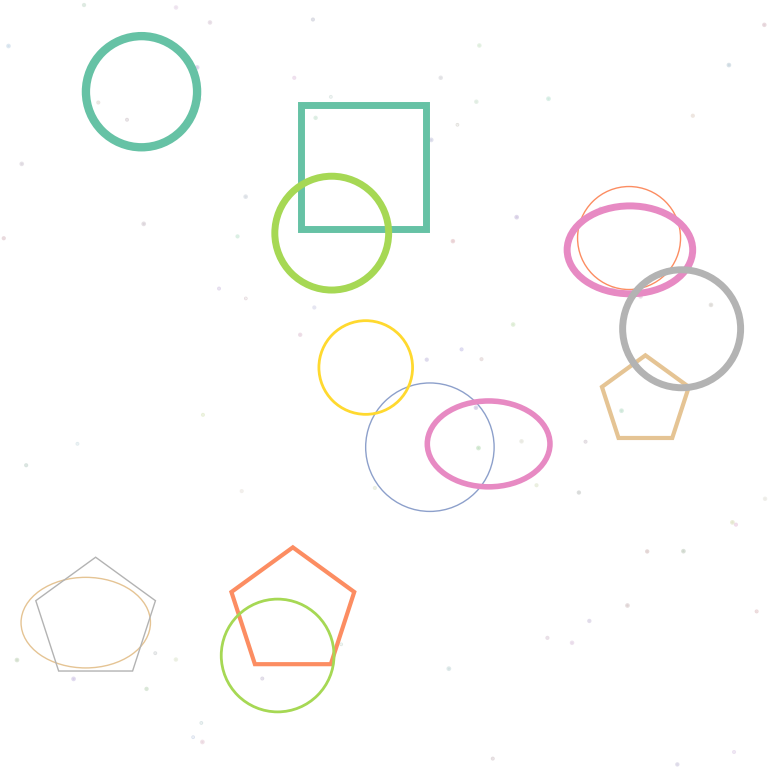[{"shape": "circle", "thickness": 3, "radius": 0.36, "center": [0.184, 0.881]}, {"shape": "square", "thickness": 2.5, "radius": 0.41, "center": [0.472, 0.783]}, {"shape": "circle", "thickness": 0.5, "radius": 0.33, "center": [0.817, 0.691]}, {"shape": "pentagon", "thickness": 1.5, "radius": 0.42, "center": [0.38, 0.205]}, {"shape": "circle", "thickness": 0.5, "radius": 0.42, "center": [0.558, 0.419]}, {"shape": "oval", "thickness": 2, "radius": 0.4, "center": [0.635, 0.424]}, {"shape": "oval", "thickness": 2.5, "radius": 0.41, "center": [0.818, 0.676]}, {"shape": "circle", "thickness": 1, "radius": 0.37, "center": [0.361, 0.149]}, {"shape": "circle", "thickness": 2.5, "radius": 0.37, "center": [0.431, 0.697]}, {"shape": "circle", "thickness": 1, "radius": 0.3, "center": [0.475, 0.523]}, {"shape": "oval", "thickness": 0.5, "radius": 0.42, "center": [0.111, 0.191]}, {"shape": "pentagon", "thickness": 1.5, "radius": 0.3, "center": [0.838, 0.479]}, {"shape": "pentagon", "thickness": 0.5, "radius": 0.41, "center": [0.124, 0.195]}, {"shape": "circle", "thickness": 2.5, "radius": 0.38, "center": [0.885, 0.573]}]